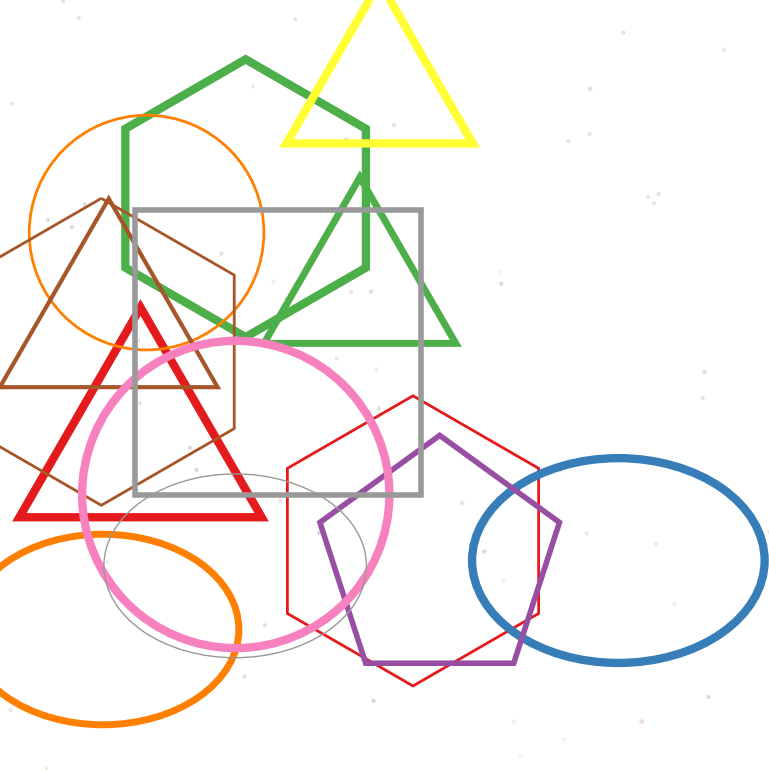[{"shape": "hexagon", "thickness": 1, "radius": 0.94, "center": [0.536, 0.298]}, {"shape": "triangle", "thickness": 3, "radius": 0.91, "center": [0.182, 0.419]}, {"shape": "oval", "thickness": 3, "radius": 0.95, "center": [0.803, 0.272]}, {"shape": "triangle", "thickness": 2.5, "radius": 0.72, "center": [0.467, 0.626]}, {"shape": "hexagon", "thickness": 3, "radius": 0.9, "center": [0.319, 0.743]}, {"shape": "pentagon", "thickness": 2, "radius": 0.82, "center": [0.571, 0.271]}, {"shape": "circle", "thickness": 1, "radius": 0.76, "center": [0.19, 0.698]}, {"shape": "oval", "thickness": 2.5, "radius": 0.88, "center": [0.133, 0.182]}, {"shape": "triangle", "thickness": 3, "radius": 0.7, "center": [0.493, 0.884]}, {"shape": "triangle", "thickness": 1.5, "radius": 0.82, "center": [0.141, 0.579]}, {"shape": "hexagon", "thickness": 1, "radius": 1.0, "center": [0.132, 0.543]}, {"shape": "circle", "thickness": 3, "radius": 1.0, "center": [0.306, 0.358]}, {"shape": "oval", "thickness": 0.5, "radius": 0.85, "center": [0.305, 0.265]}, {"shape": "square", "thickness": 2, "radius": 0.93, "center": [0.361, 0.542]}]